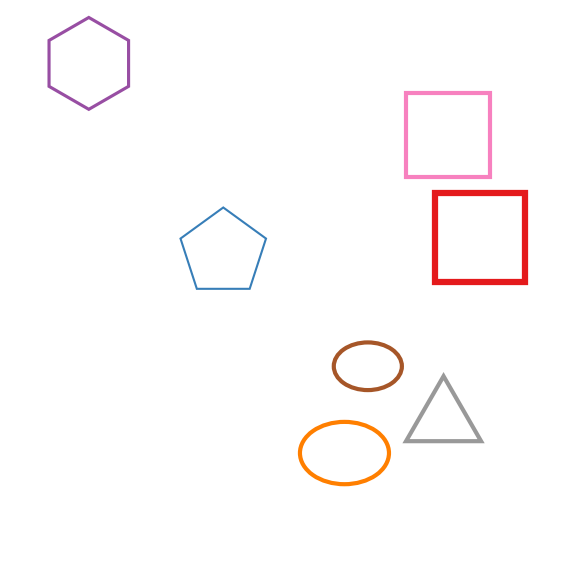[{"shape": "square", "thickness": 3, "radius": 0.39, "center": [0.831, 0.588]}, {"shape": "pentagon", "thickness": 1, "radius": 0.39, "center": [0.387, 0.562]}, {"shape": "hexagon", "thickness": 1.5, "radius": 0.4, "center": [0.154, 0.889]}, {"shape": "oval", "thickness": 2, "radius": 0.39, "center": [0.596, 0.215]}, {"shape": "oval", "thickness": 2, "radius": 0.29, "center": [0.637, 0.365]}, {"shape": "square", "thickness": 2, "radius": 0.36, "center": [0.776, 0.766]}, {"shape": "triangle", "thickness": 2, "radius": 0.38, "center": [0.768, 0.273]}]